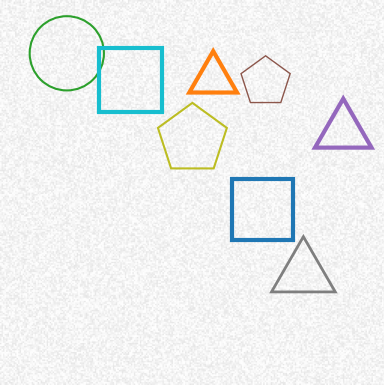[{"shape": "square", "thickness": 3, "radius": 0.4, "center": [0.682, 0.456]}, {"shape": "triangle", "thickness": 3, "radius": 0.36, "center": [0.554, 0.795]}, {"shape": "circle", "thickness": 1.5, "radius": 0.48, "center": [0.174, 0.862]}, {"shape": "triangle", "thickness": 3, "radius": 0.42, "center": [0.892, 0.659]}, {"shape": "pentagon", "thickness": 1, "radius": 0.34, "center": [0.69, 0.788]}, {"shape": "triangle", "thickness": 2, "radius": 0.48, "center": [0.788, 0.29]}, {"shape": "pentagon", "thickness": 1.5, "radius": 0.47, "center": [0.5, 0.639]}, {"shape": "square", "thickness": 3, "radius": 0.41, "center": [0.339, 0.793]}]